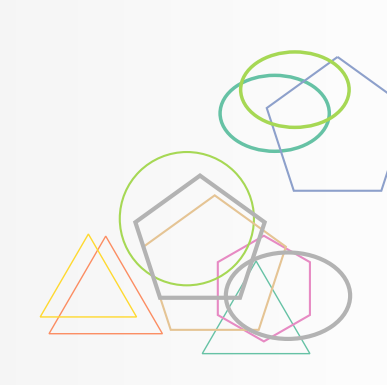[{"shape": "triangle", "thickness": 1, "radius": 0.8, "center": [0.661, 0.162]}, {"shape": "oval", "thickness": 2.5, "radius": 0.7, "center": [0.709, 0.706]}, {"shape": "triangle", "thickness": 1, "radius": 0.84, "center": [0.273, 0.218]}, {"shape": "pentagon", "thickness": 1.5, "radius": 0.96, "center": [0.871, 0.66]}, {"shape": "hexagon", "thickness": 1.5, "radius": 0.69, "center": [0.681, 0.25]}, {"shape": "oval", "thickness": 2.5, "radius": 0.7, "center": [0.761, 0.767]}, {"shape": "circle", "thickness": 1.5, "radius": 0.87, "center": [0.482, 0.432]}, {"shape": "triangle", "thickness": 1, "radius": 0.72, "center": [0.228, 0.249]}, {"shape": "pentagon", "thickness": 1.5, "radius": 0.97, "center": [0.554, 0.299]}, {"shape": "pentagon", "thickness": 3, "radius": 0.88, "center": [0.516, 0.368]}, {"shape": "oval", "thickness": 3, "radius": 0.8, "center": [0.743, 0.232]}]